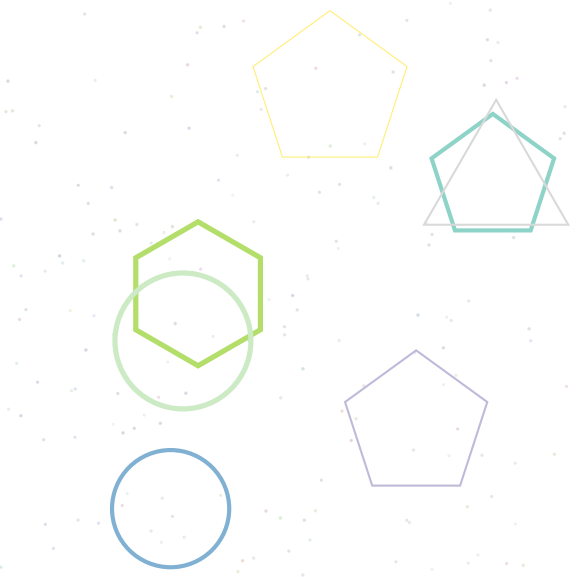[{"shape": "pentagon", "thickness": 2, "radius": 0.56, "center": [0.853, 0.69]}, {"shape": "pentagon", "thickness": 1, "radius": 0.65, "center": [0.721, 0.263]}, {"shape": "circle", "thickness": 2, "radius": 0.51, "center": [0.295, 0.118]}, {"shape": "hexagon", "thickness": 2.5, "radius": 0.62, "center": [0.343, 0.49]}, {"shape": "triangle", "thickness": 1, "radius": 0.72, "center": [0.859, 0.682]}, {"shape": "circle", "thickness": 2.5, "radius": 0.59, "center": [0.317, 0.409]}, {"shape": "pentagon", "thickness": 0.5, "radius": 0.7, "center": [0.571, 0.841]}]